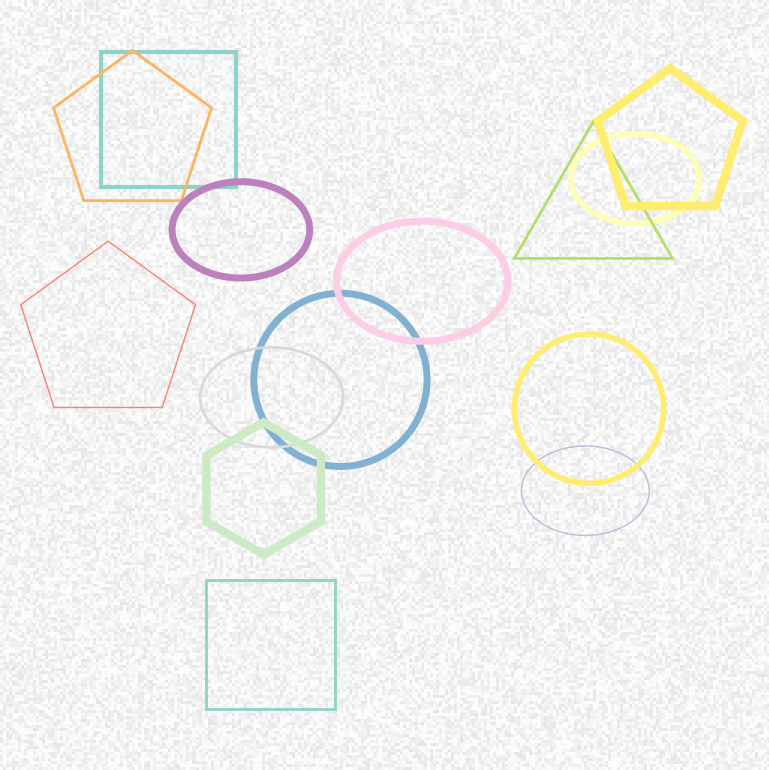[{"shape": "square", "thickness": 1.5, "radius": 0.44, "center": [0.218, 0.845]}, {"shape": "square", "thickness": 1, "radius": 0.42, "center": [0.351, 0.163]}, {"shape": "oval", "thickness": 2, "radius": 0.42, "center": [0.825, 0.768]}, {"shape": "oval", "thickness": 0.5, "radius": 0.41, "center": [0.76, 0.363]}, {"shape": "pentagon", "thickness": 0.5, "radius": 0.6, "center": [0.14, 0.567]}, {"shape": "circle", "thickness": 2.5, "radius": 0.56, "center": [0.442, 0.507]}, {"shape": "pentagon", "thickness": 1, "radius": 0.54, "center": [0.172, 0.827]}, {"shape": "triangle", "thickness": 1, "radius": 0.59, "center": [0.771, 0.724]}, {"shape": "oval", "thickness": 2.5, "radius": 0.56, "center": [0.548, 0.635]}, {"shape": "oval", "thickness": 1, "radius": 0.46, "center": [0.353, 0.484]}, {"shape": "oval", "thickness": 2.5, "radius": 0.45, "center": [0.313, 0.701]}, {"shape": "hexagon", "thickness": 3, "radius": 0.43, "center": [0.342, 0.366]}, {"shape": "circle", "thickness": 2, "radius": 0.48, "center": [0.765, 0.469]}, {"shape": "pentagon", "thickness": 3, "radius": 0.49, "center": [0.87, 0.812]}]